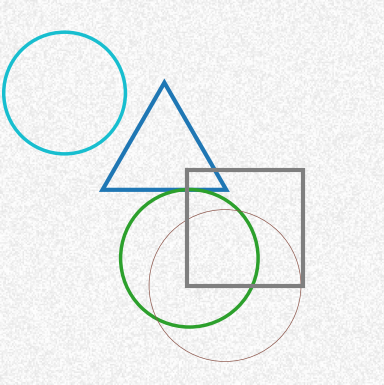[{"shape": "triangle", "thickness": 3, "radius": 0.93, "center": [0.427, 0.6]}, {"shape": "circle", "thickness": 2.5, "radius": 0.89, "center": [0.492, 0.329]}, {"shape": "circle", "thickness": 0.5, "radius": 0.99, "center": [0.584, 0.258]}, {"shape": "square", "thickness": 3, "radius": 0.76, "center": [0.637, 0.408]}, {"shape": "circle", "thickness": 2.5, "radius": 0.79, "center": [0.168, 0.758]}]